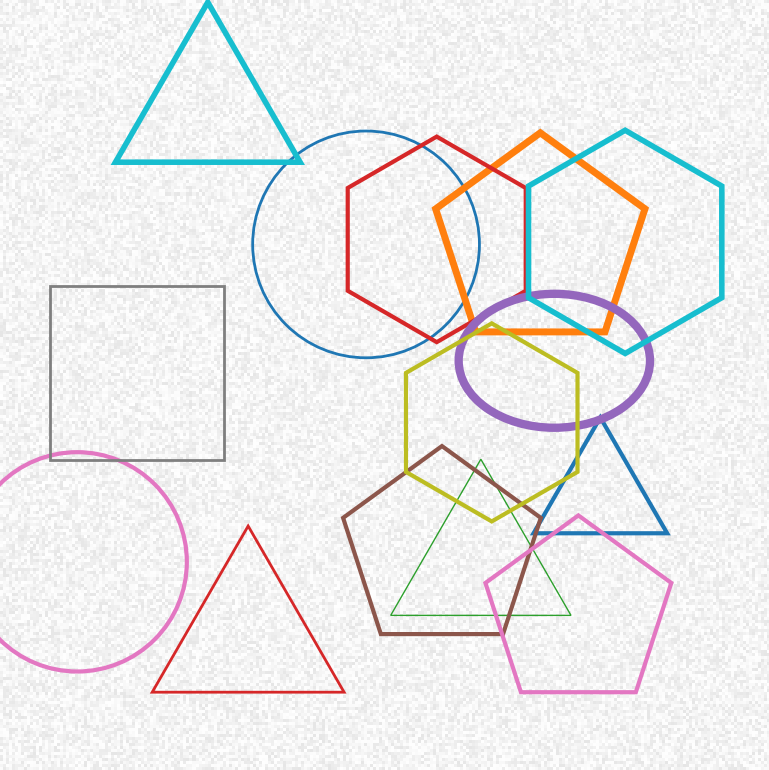[{"shape": "circle", "thickness": 1, "radius": 0.74, "center": [0.475, 0.683]}, {"shape": "triangle", "thickness": 1.5, "radius": 0.5, "center": [0.78, 0.358]}, {"shape": "pentagon", "thickness": 2.5, "radius": 0.71, "center": [0.702, 0.685]}, {"shape": "triangle", "thickness": 0.5, "radius": 0.68, "center": [0.624, 0.268]}, {"shape": "hexagon", "thickness": 1.5, "radius": 0.67, "center": [0.567, 0.689]}, {"shape": "triangle", "thickness": 1, "radius": 0.72, "center": [0.322, 0.173]}, {"shape": "oval", "thickness": 3, "radius": 0.62, "center": [0.72, 0.531]}, {"shape": "pentagon", "thickness": 1.5, "radius": 0.67, "center": [0.574, 0.286]}, {"shape": "circle", "thickness": 1.5, "radius": 0.71, "center": [0.1, 0.27]}, {"shape": "pentagon", "thickness": 1.5, "radius": 0.63, "center": [0.751, 0.204]}, {"shape": "square", "thickness": 1, "radius": 0.57, "center": [0.178, 0.516]}, {"shape": "hexagon", "thickness": 1.5, "radius": 0.64, "center": [0.639, 0.451]}, {"shape": "triangle", "thickness": 2, "radius": 0.69, "center": [0.27, 0.859]}, {"shape": "hexagon", "thickness": 2, "radius": 0.72, "center": [0.812, 0.686]}]